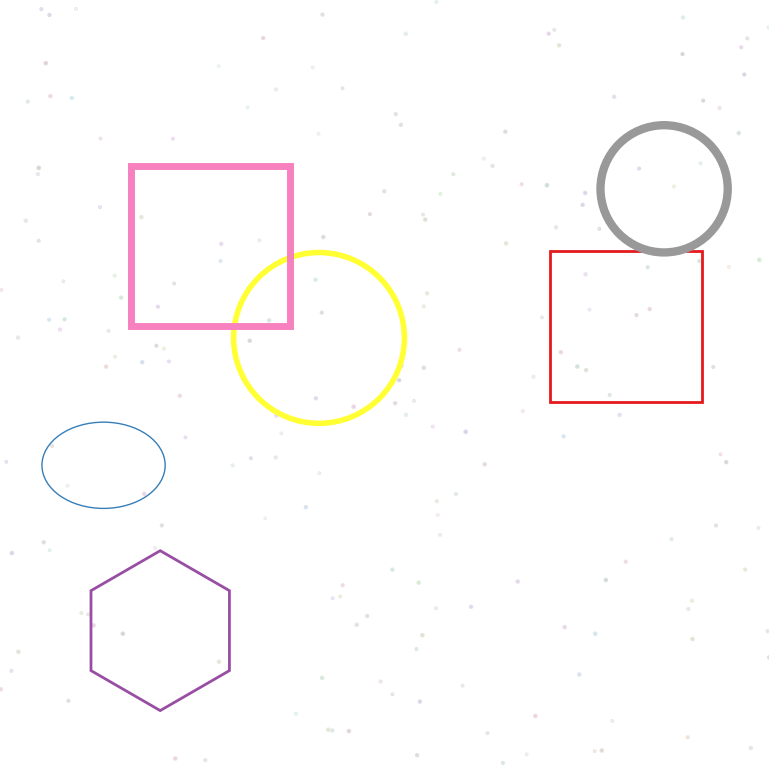[{"shape": "square", "thickness": 1, "radius": 0.49, "center": [0.813, 0.576]}, {"shape": "oval", "thickness": 0.5, "radius": 0.4, "center": [0.134, 0.396]}, {"shape": "hexagon", "thickness": 1, "radius": 0.52, "center": [0.208, 0.181]}, {"shape": "circle", "thickness": 2, "radius": 0.55, "center": [0.414, 0.561]}, {"shape": "square", "thickness": 2.5, "radius": 0.52, "center": [0.274, 0.681]}, {"shape": "circle", "thickness": 3, "radius": 0.41, "center": [0.862, 0.755]}]